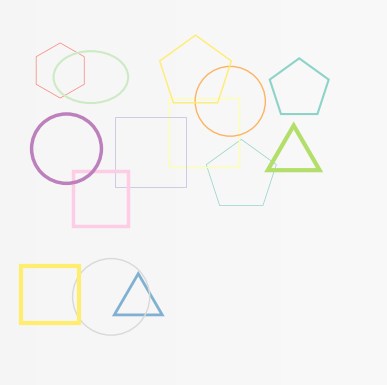[{"shape": "pentagon", "thickness": 0.5, "radius": 0.48, "center": [0.623, 0.543]}, {"shape": "pentagon", "thickness": 1.5, "radius": 0.4, "center": [0.772, 0.768]}, {"shape": "square", "thickness": 1, "radius": 0.45, "center": [0.527, 0.656]}, {"shape": "square", "thickness": 0.5, "radius": 0.46, "center": [0.389, 0.605]}, {"shape": "hexagon", "thickness": 0.5, "radius": 0.36, "center": [0.155, 0.817]}, {"shape": "triangle", "thickness": 2, "radius": 0.36, "center": [0.357, 0.218]}, {"shape": "circle", "thickness": 1, "radius": 0.45, "center": [0.594, 0.737]}, {"shape": "triangle", "thickness": 3, "radius": 0.39, "center": [0.758, 0.597]}, {"shape": "square", "thickness": 2.5, "radius": 0.35, "center": [0.259, 0.485]}, {"shape": "circle", "thickness": 1, "radius": 0.5, "center": [0.287, 0.229]}, {"shape": "circle", "thickness": 2.5, "radius": 0.45, "center": [0.172, 0.614]}, {"shape": "oval", "thickness": 1.5, "radius": 0.48, "center": [0.234, 0.8]}, {"shape": "pentagon", "thickness": 1, "radius": 0.49, "center": [0.505, 0.811]}, {"shape": "square", "thickness": 3, "radius": 0.37, "center": [0.128, 0.235]}]